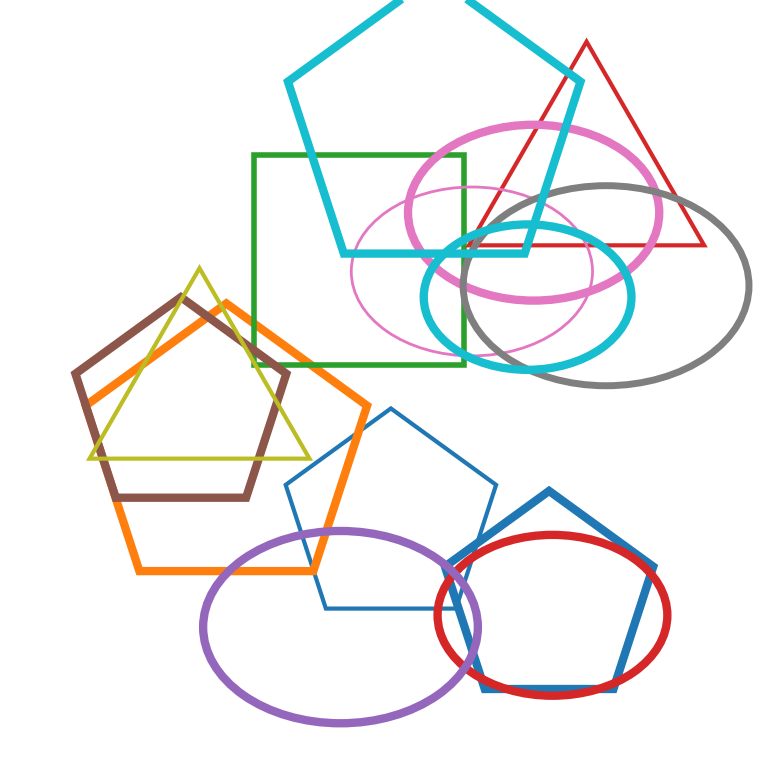[{"shape": "pentagon", "thickness": 1.5, "radius": 0.72, "center": [0.508, 0.326]}, {"shape": "pentagon", "thickness": 3, "radius": 0.71, "center": [0.713, 0.22]}, {"shape": "pentagon", "thickness": 3, "radius": 0.96, "center": [0.294, 0.414]}, {"shape": "square", "thickness": 2, "radius": 0.68, "center": [0.466, 0.663]}, {"shape": "oval", "thickness": 3, "radius": 0.75, "center": [0.717, 0.201]}, {"shape": "triangle", "thickness": 1.5, "radius": 0.88, "center": [0.762, 0.77]}, {"shape": "oval", "thickness": 3, "radius": 0.89, "center": [0.442, 0.186]}, {"shape": "pentagon", "thickness": 3, "radius": 0.72, "center": [0.235, 0.47]}, {"shape": "oval", "thickness": 3, "radius": 0.82, "center": [0.693, 0.724]}, {"shape": "oval", "thickness": 1, "radius": 0.78, "center": [0.613, 0.647]}, {"shape": "oval", "thickness": 2.5, "radius": 0.93, "center": [0.787, 0.629]}, {"shape": "triangle", "thickness": 1.5, "radius": 0.82, "center": [0.259, 0.487]}, {"shape": "oval", "thickness": 3, "radius": 0.67, "center": [0.685, 0.614]}, {"shape": "pentagon", "thickness": 3, "radius": 1.0, "center": [0.564, 0.832]}]